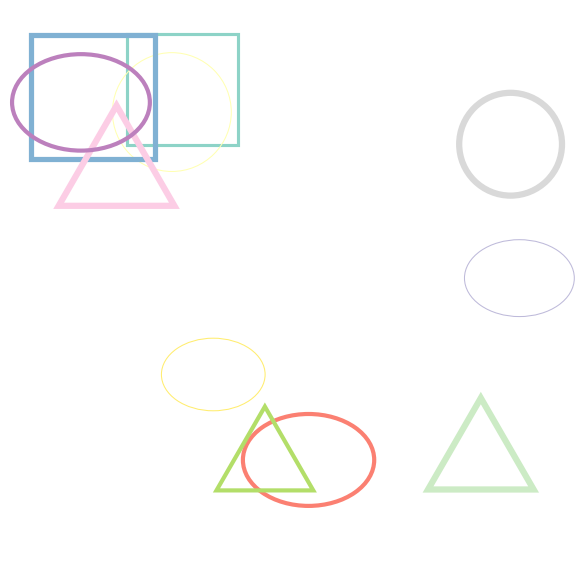[{"shape": "square", "thickness": 1.5, "radius": 0.48, "center": [0.316, 0.844]}, {"shape": "circle", "thickness": 0.5, "radius": 0.51, "center": [0.298, 0.805]}, {"shape": "oval", "thickness": 0.5, "radius": 0.48, "center": [0.899, 0.518]}, {"shape": "oval", "thickness": 2, "radius": 0.57, "center": [0.534, 0.203]}, {"shape": "square", "thickness": 2.5, "radius": 0.54, "center": [0.161, 0.832]}, {"shape": "triangle", "thickness": 2, "radius": 0.48, "center": [0.459, 0.198]}, {"shape": "triangle", "thickness": 3, "radius": 0.58, "center": [0.202, 0.701]}, {"shape": "circle", "thickness": 3, "radius": 0.45, "center": [0.884, 0.749]}, {"shape": "oval", "thickness": 2, "radius": 0.6, "center": [0.14, 0.822]}, {"shape": "triangle", "thickness": 3, "radius": 0.53, "center": [0.833, 0.204]}, {"shape": "oval", "thickness": 0.5, "radius": 0.45, "center": [0.369, 0.351]}]